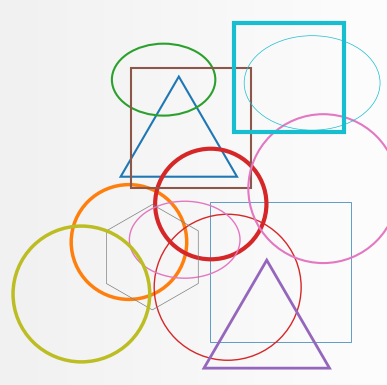[{"shape": "triangle", "thickness": 1.5, "radius": 0.87, "center": [0.461, 0.628]}, {"shape": "square", "thickness": 0.5, "radius": 0.91, "center": [0.723, 0.295]}, {"shape": "circle", "thickness": 2.5, "radius": 0.75, "center": [0.333, 0.371]}, {"shape": "oval", "thickness": 1.5, "radius": 0.67, "center": [0.422, 0.793]}, {"shape": "circle", "thickness": 1, "radius": 0.95, "center": [0.588, 0.254]}, {"shape": "circle", "thickness": 3, "radius": 0.72, "center": [0.544, 0.47]}, {"shape": "triangle", "thickness": 2, "radius": 0.94, "center": [0.688, 0.137]}, {"shape": "square", "thickness": 1.5, "radius": 0.78, "center": [0.493, 0.668]}, {"shape": "oval", "thickness": 1, "radius": 0.71, "center": [0.477, 0.377]}, {"shape": "circle", "thickness": 1.5, "radius": 0.97, "center": [0.834, 0.51]}, {"shape": "hexagon", "thickness": 0.5, "radius": 0.68, "center": [0.393, 0.332]}, {"shape": "circle", "thickness": 2.5, "radius": 0.88, "center": [0.21, 0.236]}, {"shape": "oval", "thickness": 0.5, "radius": 0.88, "center": [0.805, 0.785]}, {"shape": "square", "thickness": 3, "radius": 0.71, "center": [0.746, 0.798]}]